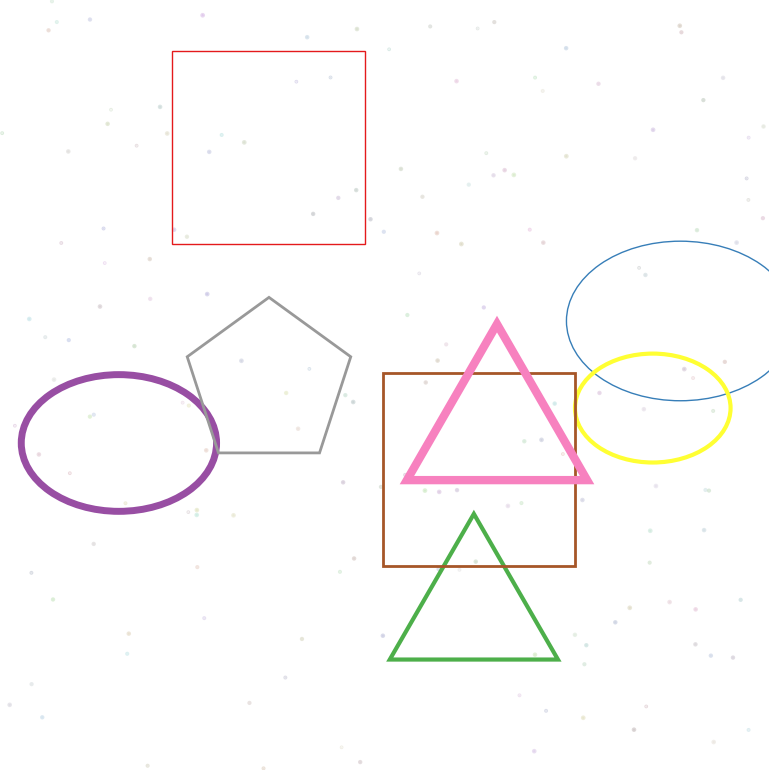[{"shape": "square", "thickness": 0.5, "radius": 0.63, "center": [0.349, 0.809]}, {"shape": "oval", "thickness": 0.5, "radius": 0.74, "center": [0.884, 0.583]}, {"shape": "triangle", "thickness": 1.5, "radius": 0.63, "center": [0.615, 0.207]}, {"shape": "oval", "thickness": 2.5, "radius": 0.63, "center": [0.154, 0.425]}, {"shape": "oval", "thickness": 1.5, "radius": 0.51, "center": [0.848, 0.47]}, {"shape": "square", "thickness": 1, "radius": 0.62, "center": [0.622, 0.391]}, {"shape": "triangle", "thickness": 3, "radius": 0.68, "center": [0.645, 0.444]}, {"shape": "pentagon", "thickness": 1, "radius": 0.56, "center": [0.349, 0.502]}]